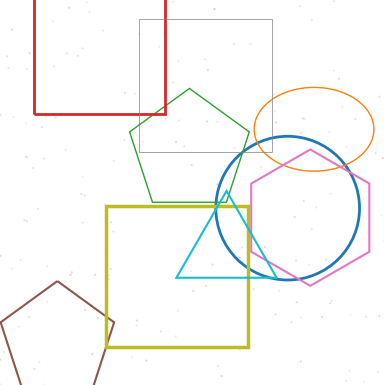[{"shape": "circle", "thickness": 2, "radius": 0.93, "center": [0.747, 0.459]}, {"shape": "oval", "thickness": 1, "radius": 0.78, "center": [0.816, 0.664]}, {"shape": "pentagon", "thickness": 1, "radius": 0.82, "center": [0.492, 0.607]}, {"shape": "square", "thickness": 2, "radius": 0.85, "center": [0.259, 0.874]}, {"shape": "pentagon", "thickness": 1.5, "radius": 0.77, "center": [0.149, 0.115]}, {"shape": "hexagon", "thickness": 1.5, "radius": 0.89, "center": [0.806, 0.435]}, {"shape": "square", "thickness": 0.5, "radius": 0.87, "center": [0.534, 0.778]}, {"shape": "square", "thickness": 2.5, "radius": 0.92, "center": [0.459, 0.282]}, {"shape": "triangle", "thickness": 1.5, "radius": 0.75, "center": [0.588, 0.354]}]